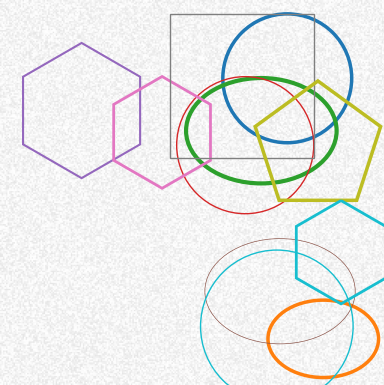[{"shape": "circle", "thickness": 2.5, "radius": 0.84, "center": [0.746, 0.797]}, {"shape": "oval", "thickness": 2.5, "radius": 0.72, "center": [0.84, 0.12]}, {"shape": "oval", "thickness": 3, "radius": 0.98, "center": [0.679, 0.66]}, {"shape": "circle", "thickness": 1, "radius": 0.89, "center": [0.637, 0.623]}, {"shape": "hexagon", "thickness": 1.5, "radius": 0.88, "center": [0.212, 0.713]}, {"shape": "oval", "thickness": 0.5, "radius": 0.98, "center": [0.727, 0.244]}, {"shape": "hexagon", "thickness": 2, "radius": 0.73, "center": [0.421, 0.656]}, {"shape": "square", "thickness": 1, "radius": 0.94, "center": [0.628, 0.776]}, {"shape": "pentagon", "thickness": 2.5, "radius": 0.86, "center": [0.826, 0.618]}, {"shape": "hexagon", "thickness": 2, "radius": 0.67, "center": [0.886, 0.345]}, {"shape": "circle", "thickness": 1, "radius": 0.99, "center": [0.719, 0.152]}]